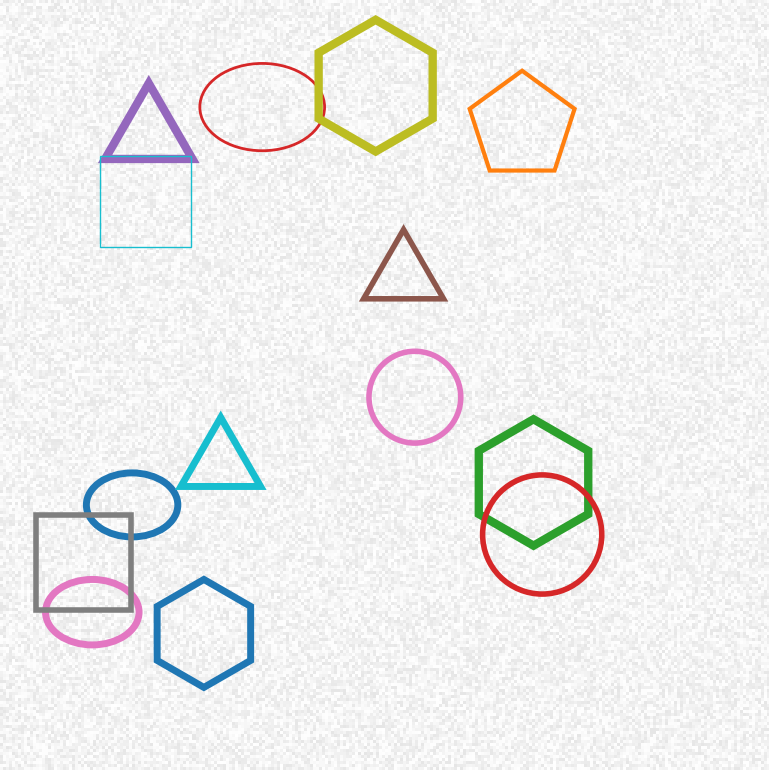[{"shape": "hexagon", "thickness": 2.5, "radius": 0.35, "center": [0.265, 0.177]}, {"shape": "oval", "thickness": 2.5, "radius": 0.3, "center": [0.172, 0.344]}, {"shape": "pentagon", "thickness": 1.5, "radius": 0.36, "center": [0.678, 0.836]}, {"shape": "hexagon", "thickness": 3, "radius": 0.41, "center": [0.693, 0.373]}, {"shape": "circle", "thickness": 2, "radius": 0.39, "center": [0.704, 0.306]}, {"shape": "oval", "thickness": 1, "radius": 0.4, "center": [0.341, 0.861]}, {"shape": "triangle", "thickness": 3, "radius": 0.33, "center": [0.193, 0.826]}, {"shape": "triangle", "thickness": 2, "radius": 0.3, "center": [0.524, 0.642]}, {"shape": "circle", "thickness": 2, "radius": 0.3, "center": [0.539, 0.484]}, {"shape": "oval", "thickness": 2.5, "radius": 0.3, "center": [0.12, 0.205]}, {"shape": "square", "thickness": 2, "radius": 0.31, "center": [0.109, 0.269]}, {"shape": "hexagon", "thickness": 3, "radius": 0.43, "center": [0.488, 0.889]}, {"shape": "triangle", "thickness": 2.5, "radius": 0.3, "center": [0.287, 0.398]}, {"shape": "square", "thickness": 0.5, "radius": 0.3, "center": [0.189, 0.738]}]